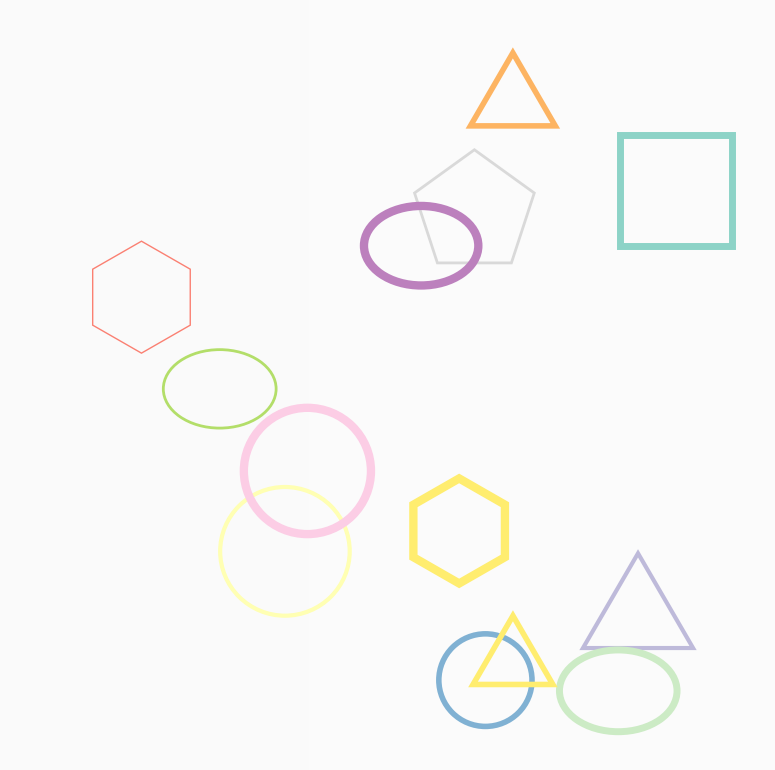[{"shape": "square", "thickness": 2.5, "radius": 0.36, "center": [0.872, 0.752]}, {"shape": "circle", "thickness": 1.5, "radius": 0.42, "center": [0.368, 0.284]}, {"shape": "triangle", "thickness": 1.5, "radius": 0.41, "center": [0.823, 0.199]}, {"shape": "hexagon", "thickness": 0.5, "radius": 0.36, "center": [0.183, 0.614]}, {"shape": "circle", "thickness": 2, "radius": 0.3, "center": [0.626, 0.117]}, {"shape": "triangle", "thickness": 2, "radius": 0.32, "center": [0.662, 0.868]}, {"shape": "oval", "thickness": 1, "radius": 0.36, "center": [0.284, 0.495]}, {"shape": "circle", "thickness": 3, "radius": 0.41, "center": [0.397, 0.388]}, {"shape": "pentagon", "thickness": 1, "radius": 0.41, "center": [0.612, 0.724]}, {"shape": "oval", "thickness": 3, "radius": 0.37, "center": [0.543, 0.681]}, {"shape": "oval", "thickness": 2.5, "radius": 0.38, "center": [0.798, 0.103]}, {"shape": "triangle", "thickness": 2, "radius": 0.3, "center": [0.662, 0.141]}, {"shape": "hexagon", "thickness": 3, "radius": 0.34, "center": [0.592, 0.31]}]